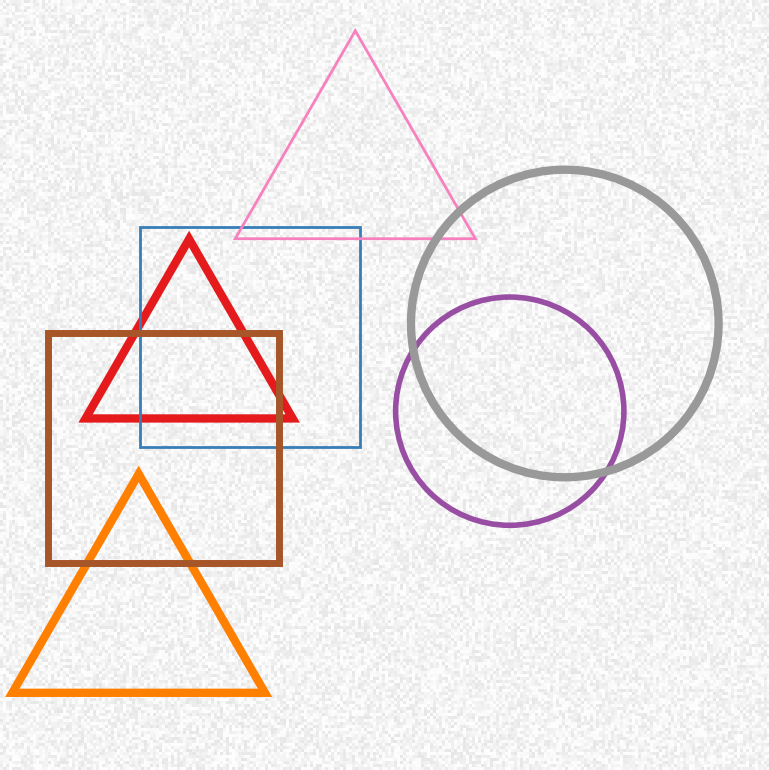[{"shape": "triangle", "thickness": 3, "radius": 0.78, "center": [0.246, 0.534]}, {"shape": "square", "thickness": 1, "radius": 0.71, "center": [0.325, 0.562]}, {"shape": "circle", "thickness": 2, "radius": 0.74, "center": [0.662, 0.466]}, {"shape": "triangle", "thickness": 3, "radius": 0.95, "center": [0.18, 0.195]}, {"shape": "square", "thickness": 2.5, "radius": 0.75, "center": [0.212, 0.419]}, {"shape": "triangle", "thickness": 1, "radius": 0.9, "center": [0.461, 0.78]}, {"shape": "circle", "thickness": 3, "radius": 1.0, "center": [0.733, 0.58]}]